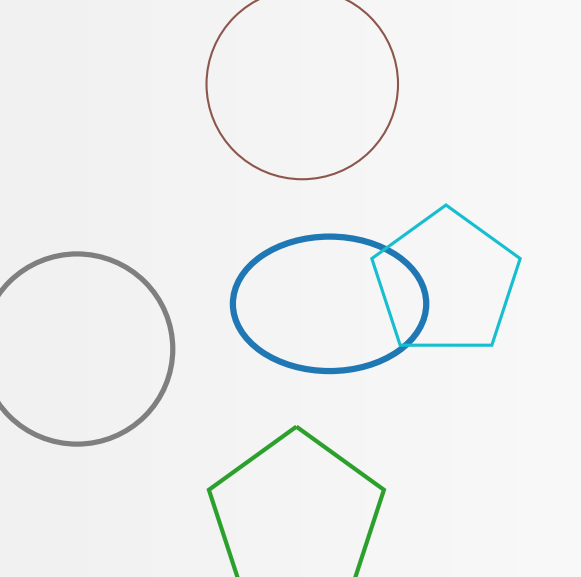[{"shape": "oval", "thickness": 3, "radius": 0.83, "center": [0.567, 0.473]}, {"shape": "pentagon", "thickness": 2, "radius": 0.79, "center": [0.51, 0.102]}, {"shape": "circle", "thickness": 1, "radius": 0.82, "center": [0.52, 0.853]}, {"shape": "circle", "thickness": 2.5, "radius": 0.82, "center": [0.133, 0.395]}, {"shape": "pentagon", "thickness": 1.5, "radius": 0.67, "center": [0.767, 0.51]}]